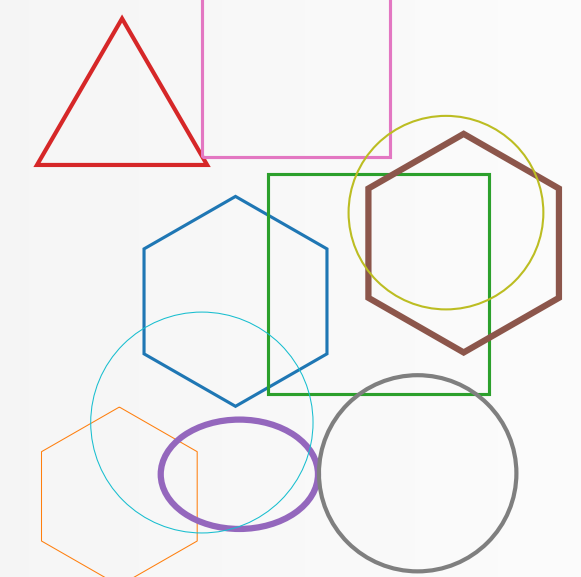[{"shape": "hexagon", "thickness": 1.5, "radius": 0.91, "center": [0.405, 0.477]}, {"shape": "hexagon", "thickness": 0.5, "radius": 0.77, "center": [0.205, 0.14]}, {"shape": "square", "thickness": 1.5, "radius": 0.95, "center": [0.651, 0.508]}, {"shape": "triangle", "thickness": 2, "radius": 0.85, "center": [0.21, 0.798]}, {"shape": "oval", "thickness": 3, "radius": 0.68, "center": [0.412, 0.178]}, {"shape": "hexagon", "thickness": 3, "radius": 0.95, "center": [0.798, 0.578]}, {"shape": "square", "thickness": 1.5, "radius": 0.81, "center": [0.509, 0.889]}, {"shape": "circle", "thickness": 2, "radius": 0.85, "center": [0.719, 0.18]}, {"shape": "circle", "thickness": 1, "radius": 0.84, "center": [0.767, 0.631]}, {"shape": "circle", "thickness": 0.5, "radius": 0.96, "center": [0.347, 0.267]}]